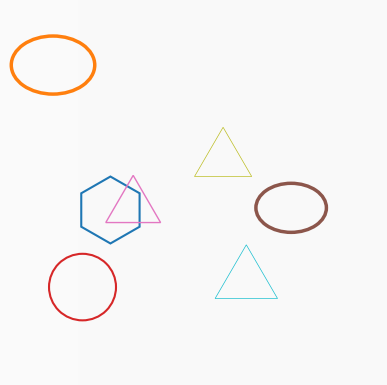[{"shape": "hexagon", "thickness": 1.5, "radius": 0.43, "center": [0.285, 0.455]}, {"shape": "oval", "thickness": 2.5, "radius": 0.54, "center": [0.137, 0.831]}, {"shape": "circle", "thickness": 1.5, "radius": 0.43, "center": [0.213, 0.254]}, {"shape": "oval", "thickness": 2.5, "radius": 0.45, "center": [0.751, 0.46]}, {"shape": "triangle", "thickness": 1, "radius": 0.41, "center": [0.344, 0.463]}, {"shape": "triangle", "thickness": 0.5, "radius": 0.43, "center": [0.576, 0.584]}, {"shape": "triangle", "thickness": 0.5, "radius": 0.47, "center": [0.636, 0.271]}]